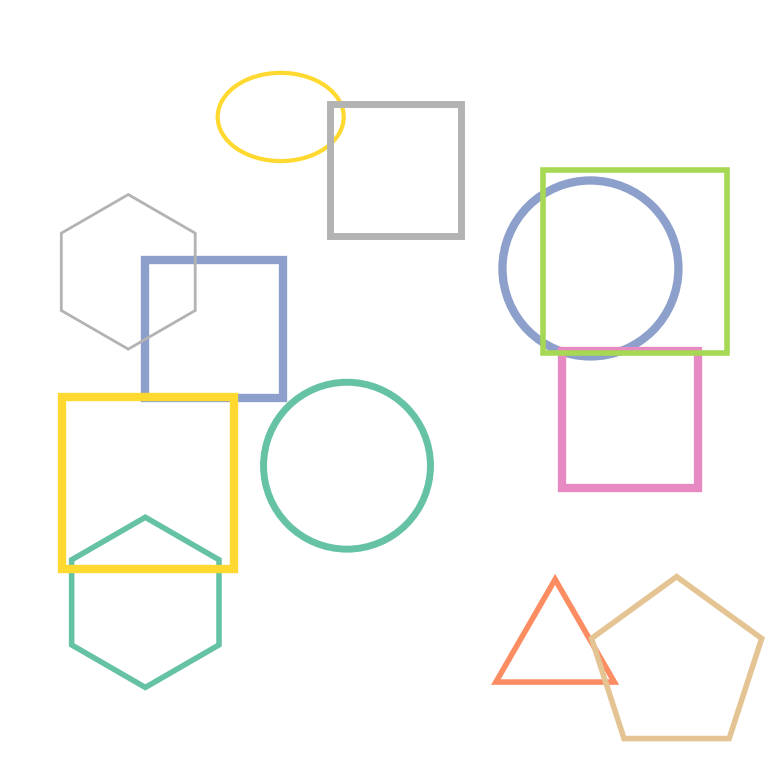[{"shape": "hexagon", "thickness": 2, "radius": 0.55, "center": [0.189, 0.218]}, {"shape": "circle", "thickness": 2.5, "radius": 0.54, "center": [0.451, 0.395]}, {"shape": "triangle", "thickness": 2, "radius": 0.44, "center": [0.721, 0.159]}, {"shape": "circle", "thickness": 3, "radius": 0.57, "center": [0.767, 0.651]}, {"shape": "square", "thickness": 3, "radius": 0.45, "center": [0.278, 0.573]}, {"shape": "square", "thickness": 3, "radius": 0.44, "center": [0.818, 0.455]}, {"shape": "square", "thickness": 2, "radius": 0.6, "center": [0.825, 0.661]}, {"shape": "square", "thickness": 3, "radius": 0.56, "center": [0.192, 0.373]}, {"shape": "oval", "thickness": 1.5, "radius": 0.41, "center": [0.365, 0.848]}, {"shape": "pentagon", "thickness": 2, "radius": 0.58, "center": [0.879, 0.135]}, {"shape": "hexagon", "thickness": 1, "radius": 0.5, "center": [0.167, 0.647]}, {"shape": "square", "thickness": 2.5, "radius": 0.43, "center": [0.514, 0.779]}]